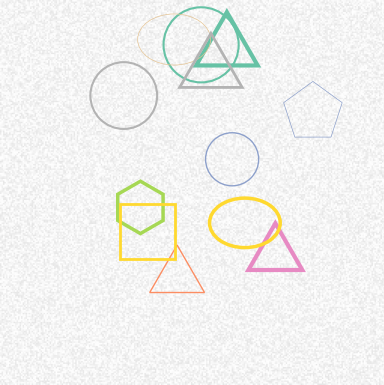[{"shape": "circle", "thickness": 1.5, "radius": 0.49, "center": [0.522, 0.884]}, {"shape": "triangle", "thickness": 3, "radius": 0.46, "center": [0.589, 0.876]}, {"shape": "triangle", "thickness": 1, "radius": 0.41, "center": [0.46, 0.281]}, {"shape": "pentagon", "thickness": 0.5, "radius": 0.4, "center": [0.813, 0.709]}, {"shape": "circle", "thickness": 1, "radius": 0.34, "center": [0.603, 0.586]}, {"shape": "triangle", "thickness": 3, "radius": 0.4, "center": [0.715, 0.339]}, {"shape": "hexagon", "thickness": 2.5, "radius": 0.34, "center": [0.365, 0.461]}, {"shape": "oval", "thickness": 2.5, "radius": 0.46, "center": [0.636, 0.421]}, {"shape": "square", "thickness": 2, "radius": 0.36, "center": [0.383, 0.398]}, {"shape": "oval", "thickness": 0.5, "radius": 0.47, "center": [0.452, 0.897]}, {"shape": "circle", "thickness": 1.5, "radius": 0.43, "center": [0.321, 0.752]}, {"shape": "triangle", "thickness": 2, "radius": 0.47, "center": [0.548, 0.82]}]